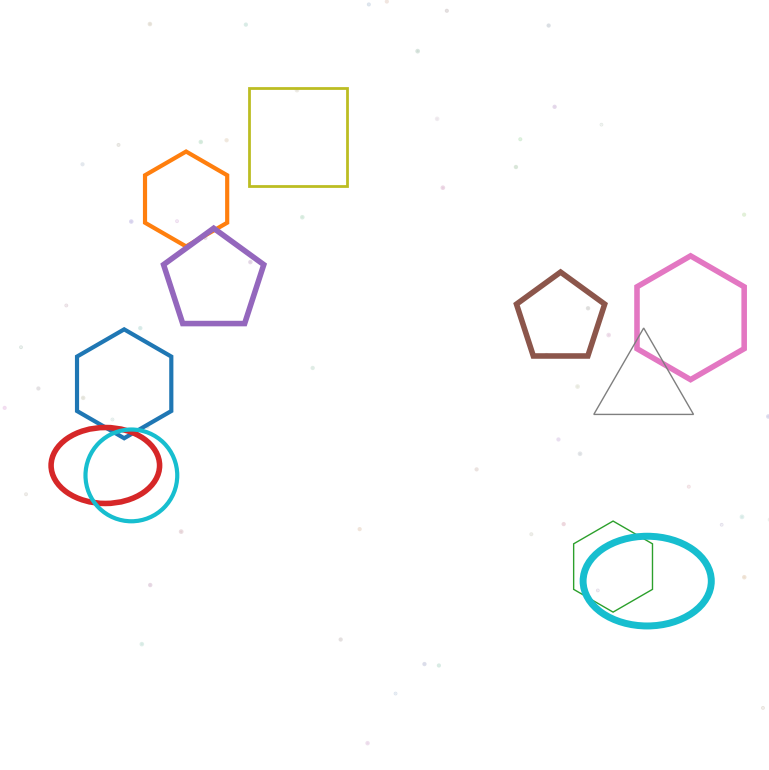[{"shape": "hexagon", "thickness": 1.5, "radius": 0.35, "center": [0.161, 0.502]}, {"shape": "hexagon", "thickness": 1.5, "radius": 0.31, "center": [0.242, 0.742]}, {"shape": "hexagon", "thickness": 0.5, "radius": 0.3, "center": [0.796, 0.264]}, {"shape": "oval", "thickness": 2, "radius": 0.35, "center": [0.137, 0.395]}, {"shape": "pentagon", "thickness": 2, "radius": 0.34, "center": [0.278, 0.635]}, {"shape": "pentagon", "thickness": 2, "radius": 0.3, "center": [0.728, 0.586]}, {"shape": "hexagon", "thickness": 2, "radius": 0.4, "center": [0.897, 0.587]}, {"shape": "triangle", "thickness": 0.5, "radius": 0.37, "center": [0.836, 0.499]}, {"shape": "square", "thickness": 1, "radius": 0.32, "center": [0.387, 0.822]}, {"shape": "oval", "thickness": 2.5, "radius": 0.42, "center": [0.841, 0.245]}, {"shape": "circle", "thickness": 1.5, "radius": 0.3, "center": [0.171, 0.383]}]